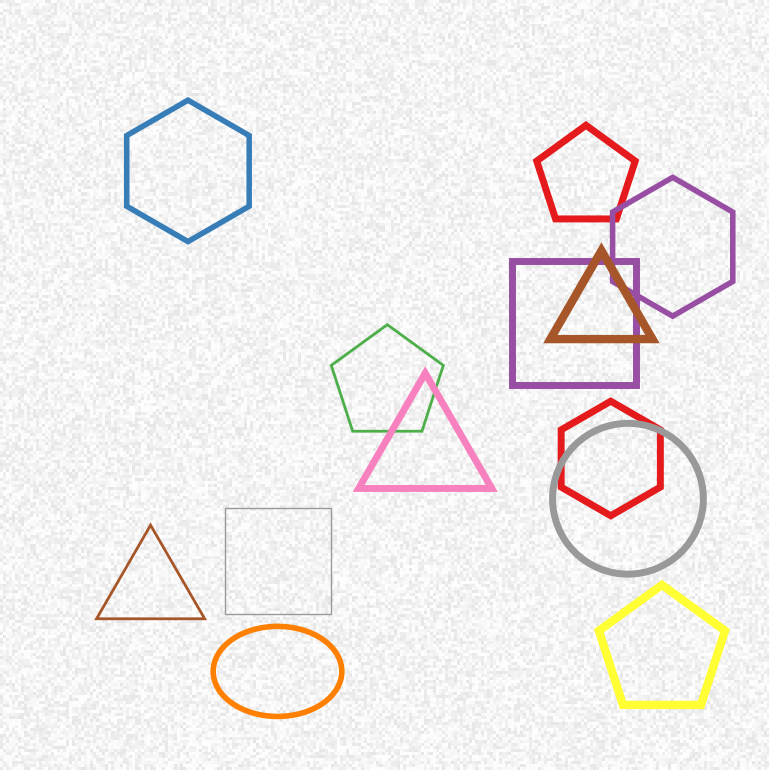[{"shape": "hexagon", "thickness": 2.5, "radius": 0.37, "center": [0.793, 0.405]}, {"shape": "pentagon", "thickness": 2.5, "radius": 0.34, "center": [0.761, 0.77]}, {"shape": "hexagon", "thickness": 2, "radius": 0.46, "center": [0.244, 0.778]}, {"shape": "pentagon", "thickness": 1, "radius": 0.38, "center": [0.503, 0.502]}, {"shape": "square", "thickness": 2.5, "radius": 0.4, "center": [0.746, 0.581]}, {"shape": "hexagon", "thickness": 2, "radius": 0.45, "center": [0.874, 0.68]}, {"shape": "oval", "thickness": 2, "radius": 0.42, "center": [0.36, 0.128]}, {"shape": "pentagon", "thickness": 3, "radius": 0.43, "center": [0.86, 0.154]}, {"shape": "triangle", "thickness": 3, "radius": 0.38, "center": [0.781, 0.598]}, {"shape": "triangle", "thickness": 1, "radius": 0.41, "center": [0.196, 0.237]}, {"shape": "triangle", "thickness": 2.5, "radius": 0.5, "center": [0.552, 0.416]}, {"shape": "circle", "thickness": 2.5, "radius": 0.49, "center": [0.816, 0.352]}, {"shape": "square", "thickness": 0.5, "radius": 0.34, "center": [0.361, 0.272]}]